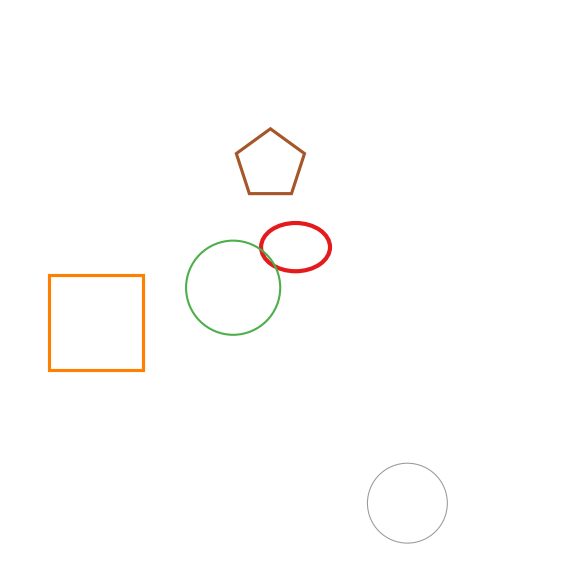[{"shape": "oval", "thickness": 2, "radius": 0.3, "center": [0.512, 0.571]}, {"shape": "circle", "thickness": 1, "radius": 0.41, "center": [0.404, 0.501]}, {"shape": "square", "thickness": 1.5, "radius": 0.41, "center": [0.166, 0.441]}, {"shape": "pentagon", "thickness": 1.5, "radius": 0.31, "center": [0.468, 0.714]}, {"shape": "circle", "thickness": 0.5, "radius": 0.35, "center": [0.705, 0.128]}]